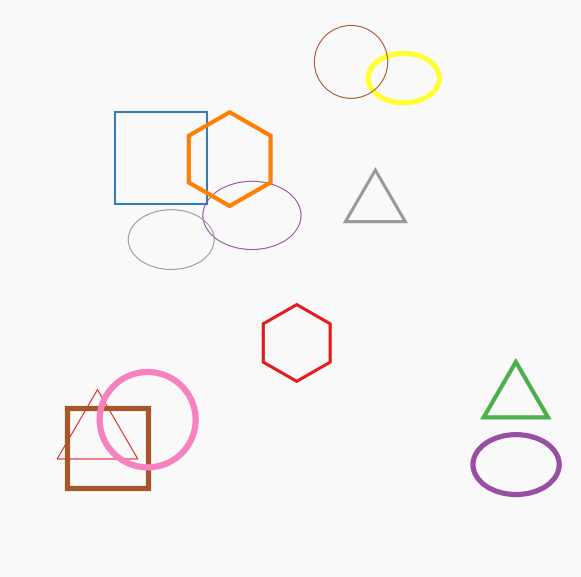[{"shape": "hexagon", "thickness": 1.5, "radius": 0.33, "center": [0.511, 0.405]}, {"shape": "triangle", "thickness": 0.5, "radius": 0.4, "center": [0.168, 0.244]}, {"shape": "square", "thickness": 1, "radius": 0.4, "center": [0.277, 0.725]}, {"shape": "triangle", "thickness": 2, "radius": 0.32, "center": [0.887, 0.308]}, {"shape": "oval", "thickness": 0.5, "radius": 0.42, "center": [0.433, 0.626]}, {"shape": "oval", "thickness": 2.5, "radius": 0.37, "center": [0.888, 0.195]}, {"shape": "hexagon", "thickness": 2, "radius": 0.41, "center": [0.395, 0.724]}, {"shape": "oval", "thickness": 2.5, "radius": 0.31, "center": [0.695, 0.864]}, {"shape": "square", "thickness": 2.5, "radius": 0.35, "center": [0.186, 0.224]}, {"shape": "circle", "thickness": 0.5, "radius": 0.32, "center": [0.604, 0.892]}, {"shape": "circle", "thickness": 3, "radius": 0.41, "center": [0.254, 0.272]}, {"shape": "triangle", "thickness": 1.5, "radius": 0.3, "center": [0.646, 0.645]}, {"shape": "oval", "thickness": 0.5, "radius": 0.37, "center": [0.295, 0.584]}]